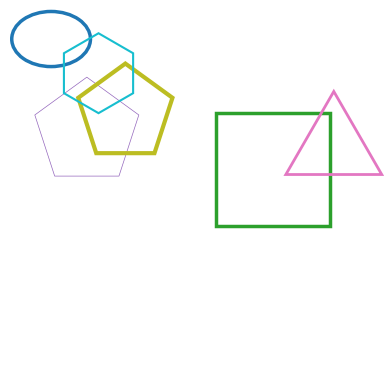[{"shape": "oval", "thickness": 2.5, "radius": 0.51, "center": [0.133, 0.899]}, {"shape": "square", "thickness": 2.5, "radius": 0.74, "center": [0.71, 0.559]}, {"shape": "pentagon", "thickness": 0.5, "radius": 0.71, "center": [0.225, 0.658]}, {"shape": "triangle", "thickness": 2, "radius": 0.72, "center": [0.867, 0.619]}, {"shape": "pentagon", "thickness": 3, "radius": 0.64, "center": [0.326, 0.706]}, {"shape": "hexagon", "thickness": 1.5, "radius": 0.52, "center": [0.256, 0.81]}]